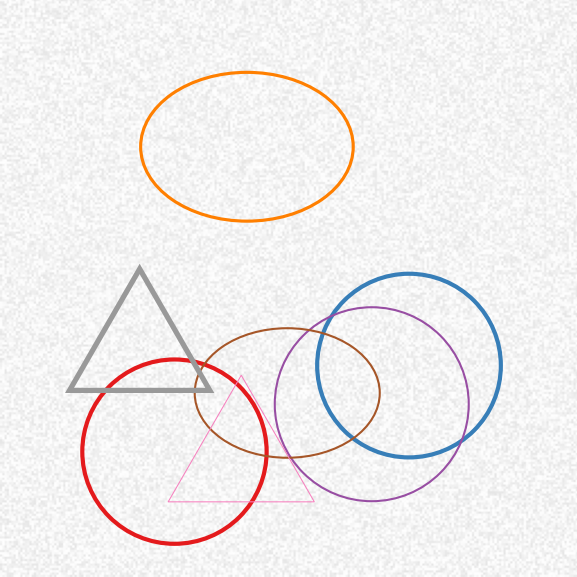[{"shape": "circle", "thickness": 2, "radius": 0.8, "center": [0.302, 0.217]}, {"shape": "circle", "thickness": 2, "radius": 0.8, "center": [0.708, 0.366]}, {"shape": "circle", "thickness": 1, "radius": 0.84, "center": [0.644, 0.299]}, {"shape": "oval", "thickness": 1.5, "radius": 0.92, "center": [0.428, 0.745]}, {"shape": "oval", "thickness": 1, "radius": 0.8, "center": [0.497, 0.319]}, {"shape": "triangle", "thickness": 0.5, "radius": 0.73, "center": [0.418, 0.203]}, {"shape": "triangle", "thickness": 2.5, "radius": 0.7, "center": [0.242, 0.393]}]